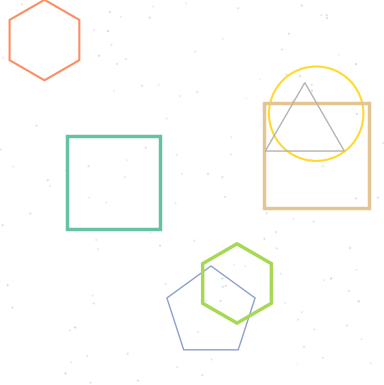[{"shape": "square", "thickness": 2.5, "radius": 0.6, "center": [0.294, 0.526]}, {"shape": "hexagon", "thickness": 1.5, "radius": 0.52, "center": [0.116, 0.896]}, {"shape": "pentagon", "thickness": 1, "radius": 0.6, "center": [0.548, 0.189]}, {"shape": "hexagon", "thickness": 2.5, "radius": 0.52, "center": [0.616, 0.264]}, {"shape": "circle", "thickness": 1.5, "radius": 0.61, "center": [0.821, 0.705]}, {"shape": "square", "thickness": 2.5, "radius": 0.68, "center": [0.823, 0.595]}, {"shape": "triangle", "thickness": 1, "radius": 0.59, "center": [0.792, 0.667]}]